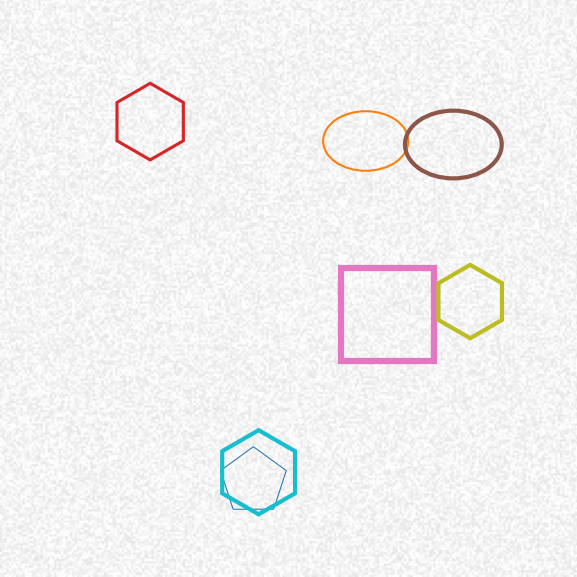[{"shape": "pentagon", "thickness": 0.5, "radius": 0.3, "center": [0.439, 0.166]}, {"shape": "oval", "thickness": 1, "radius": 0.37, "center": [0.633, 0.755]}, {"shape": "hexagon", "thickness": 1.5, "radius": 0.33, "center": [0.26, 0.789]}, {"shape": "oval", "thickness": 2, "radius": 0.42, "center": [0.785, 0.749]}, {"shape": "square", "thickness": 3, "radius": 0.4, "center": [0.671, 0.454]}, {"shape": "hexagon", "thickness": 2, "radius": 0.32, "center": [0.814, 0.477]}, {"shape": "hexagon", "thickness": 2, "radius": 0.36, "center": [0.448, 0.181]}]